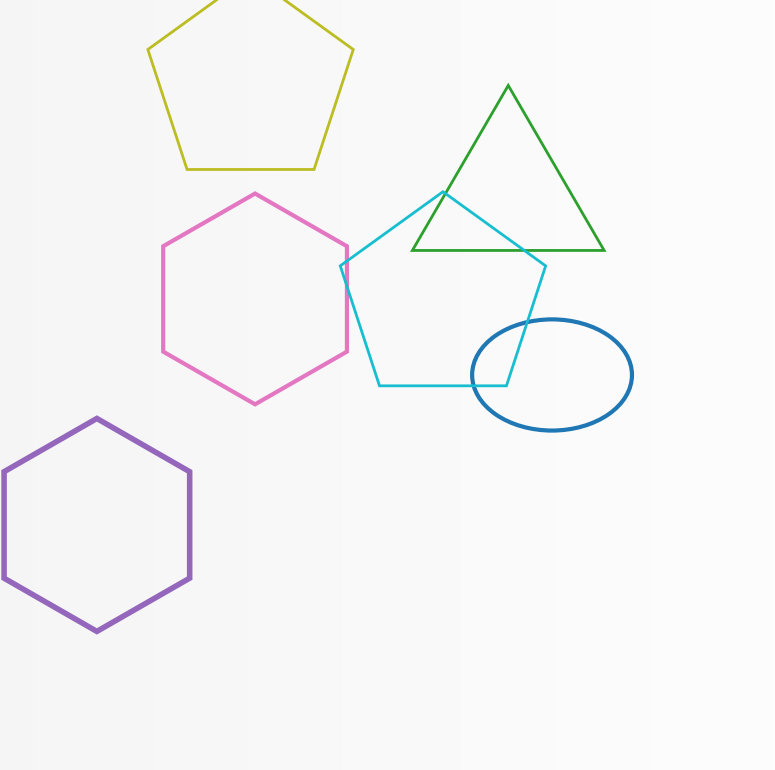[{"shape": "oval", "thickness": 1.5, "radius": 0.52, "center": [0.712, 0.513]}, {"shape": "triangle", "thickness": 1, "radius": 0.71, "center": [0.656, 0.746]}, {"shape": "hexagon", "thickness": 2, "radius": 0.69, "center": [0.125, 0.318]}, {"shape": "hexagon", "thickness": 1.5, "radius": 0.68, "center": [0.329, 0.612]}, {"shape": "pentagon", "thickness": 1, "radius": 0.7, "center": [0.323, 0.893]}, {"shape": "pentagon", "thickness": 1, "radius": 0.7, "center": [0.572, 0.612]}]